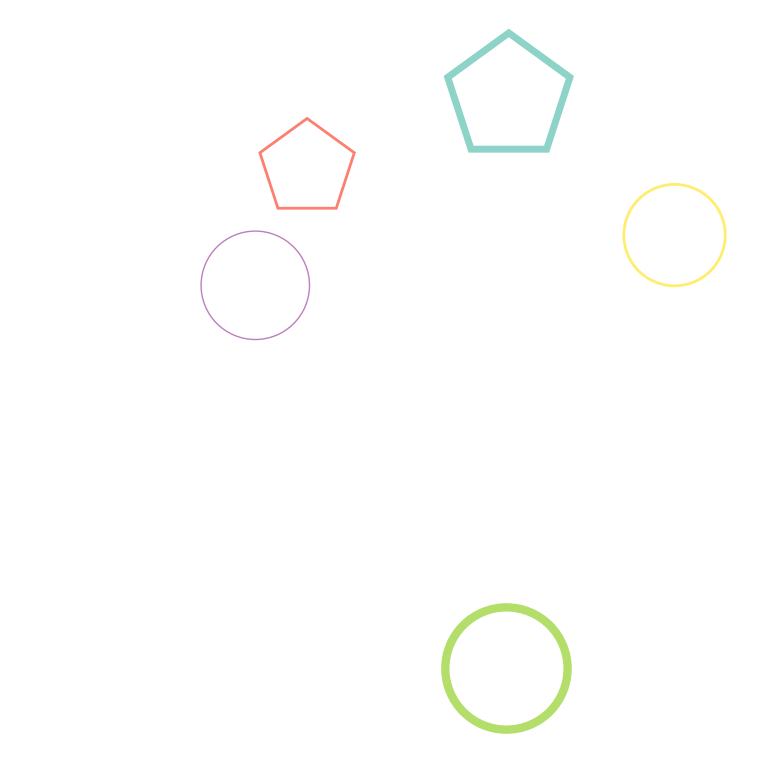[{"shape": "pentagon", "thickness": 2.5, "radius": 0.42, "center": [0.661, 0.874]}, {"shape": "pentagon", "thickness": 1, "radius": 0.32, "center": [0.399, 0.782]}, {"shape": "circle", "thickness": 3, "radius": 0.4, "center": [0.658, 0.132]}, {"shape": "circle", "thickness": 0.5, "radius": 0.35, "center": [0.332, 0.629]}, {"shape": "circle", "thickness": 1, "radius": 0.33, "center": [0.876, 0.695]}]